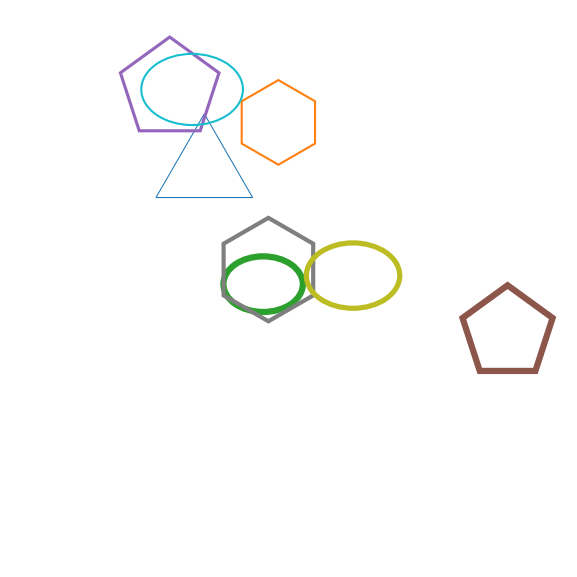[{"shape": "triangle", "thickness": 0.5, "radius": 0.48, "center": [0.354, 0.705]}, {"shape": "hexagon", "thickness": 1, "radius": 0.37, "center": [0.482, 0.787]}, {"shape": "oval", "thickness": 3, "radius": 0.34, "center": [0.456, 0.507]}, {"shape": "pentagon", "thickness": 1.5, "radius": 0.45, "center": [0.294, 0.845]}, {"shape": "pentagon", "thickness": 3, "radius": 0.41, "center": [0.879, 0.423]}, {"shape": "hexagon", "thickness": 2, "radius": 0.45, "center": [0.465, 0.532]}, {"shape": "oval", "thickness": 2.5, "radius": 0.4, "center": [0.611, 0.522]}, {"shape": "oval", "thickness": 1, "radius": 0.44, "center": [0.333, 0.844]}]